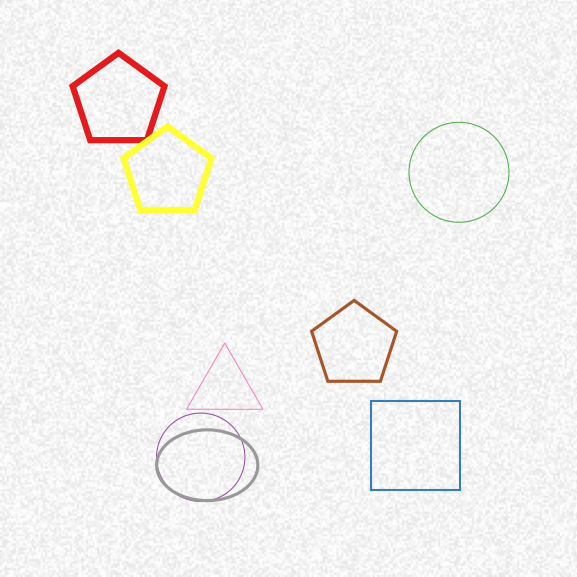[{"shape": "pentagon", "thickness": 3, "radius": 0.42, "center": [0.205, 0.824]}, {"shape": "square", "thickness": 1, "radius": 0.39, "center": [0.719, 0.227]}, {"shape": "circle", "thickness": 0.5, "radius": 0.43, "center": [0.795, 0.701]}, {"shape": "circle", "thickness": 0.5, "radius": 0.38, "center": [0.348, 0.207]}, {"shape": "pentagon", "thickness": 3, "radius": 0.4, "center": [0.29, 0.7]}, {"shape": "pentagon", "thickness": 1.5, "radius": 0.39, "center": [0.613, 0.402]}, {"shape": "triangle", "thickness": 0.5, "radius": 0.38, "center": [0.389, 0.329]}, {"shape": "oval", "thickness": 1.5, "radius": 0.44, "center": [0.359, 0.194]}]